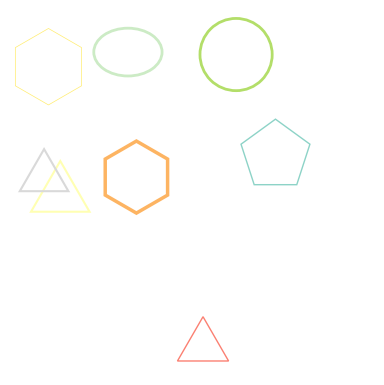[{"shape": "pentagon", "thickness": 1, "radius": 0.47, "center": [0.716, 0.596]}, {"shape": "triangle", "thickness": 1.5, "radius": 0.44, "center": [0.157, 0.494]}, {"shape": "triangle", "thickness": 1, "radius": 0.38, "center": [0.527, 0.101]}, {"shape": "hexagon", "thickness": 2.5, "radius": 0.47, "center": [0.354, 0.54]}, {"shape": "circle", "thickness": 2, "radius": 0.47, "center": [0.613, 0.858]}, {"shape": "triangle", "thickness": 1.5, "radius": 0.36, "center": [0.115, 0.54]}, {"shape": "oval", "thickness": 2, "radius": 0.44, "center": [0.332, 0.865]}, {"shape": "hexagon", "thickness": 0.5, "radius": 0.5, "center": [0.126, 0.827]}]